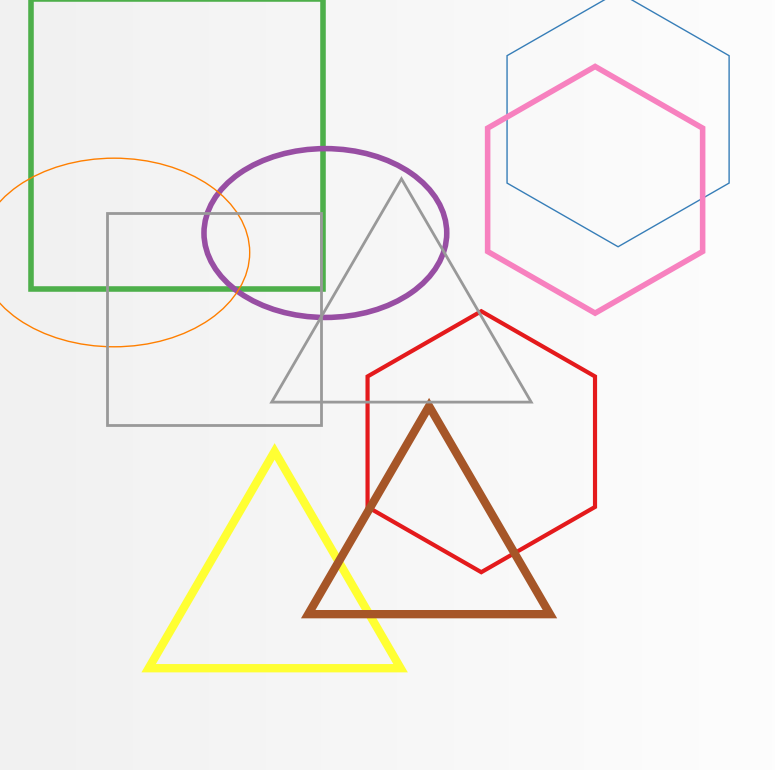[{"shape": "hexagon", "thickness": 1.5, "radius": 0.85, "center": [0.621, 0.426]}, {"shape": "hexagon", "thickness": 0.5, "radius": 0.83, "center": [0.798, 0.845]}, {"shape": "square", "thickness": 2, "radius": 0.94, "center": [0.228, 0.813]}, {"shape": "oval", "thickness": 2, "radius": 0.78, "center": [0.42, 0.697]}, {"shape": "oval", "thickness": 0.5, "radius": 0.87, "center": [0.147, 0.672]}, {"shape": "triangle", "thickness": 3, "radius": 0.94, "center": [0.354, 0.226]}, {"shape": "triangle", "thickness": 3, "radius": 0.9, "center": [0.554, 0.292]}, {"shape": "hexagon", "thickness": 2, "radius": 0.8, "center": [0.768, 0.753]}, {"shape": "triangle", "thickness": 1, "radius": 0.97, "center": [0.518, 0.574]}, {"shape": "square", "thickness": 1, "radius": 0.69, "center": [0.276, 0.586]}]